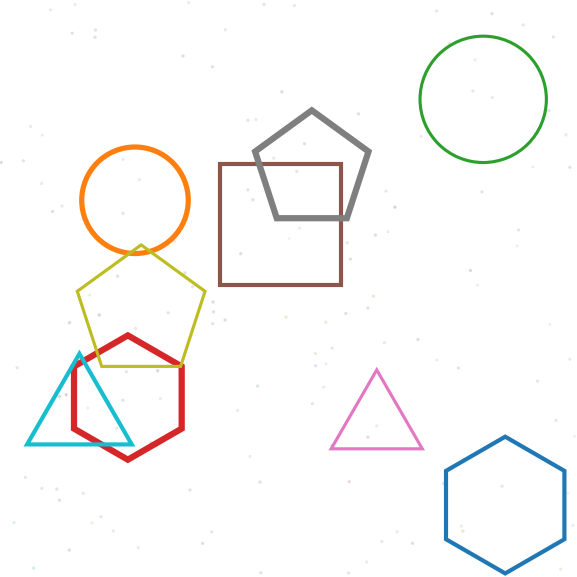[{"shape": "hexagon", "thickness": 2, "radius": 0.59, "center": [0.875, 0.125]}, {"shape": "circle", "thickness": 2.5, "radius": 0.46, "center": [0.234, 0.652]}, {"shape": "circle", "thickness": 1.5, "radius": 0.55, "center": [0.837, 0.827]}, {"shape": "hexagon", "thickness": 3, "radius": 0.54, "center": [0.221, 0.311]}, {"shape": "square", "thickness": 2, "radius": 0.52, "center": [0.485, 0.611]}, {"shape": "triangle", "thickness": 1.5, "radius": 0.46, "center": [0.652, 0.268]}, {"shape": "pentagon", "thickness": 3, "radius": 0.52, "center": [0.54, 0.705]}, {"shape": "pentagon", "thickness": 1.5, "radius": 0.58, "center": [0.244, 0.459]}, {"shape": "triangle", "thickness": 2, "radius": 0.52, "center": [0.138, 0.282]}]